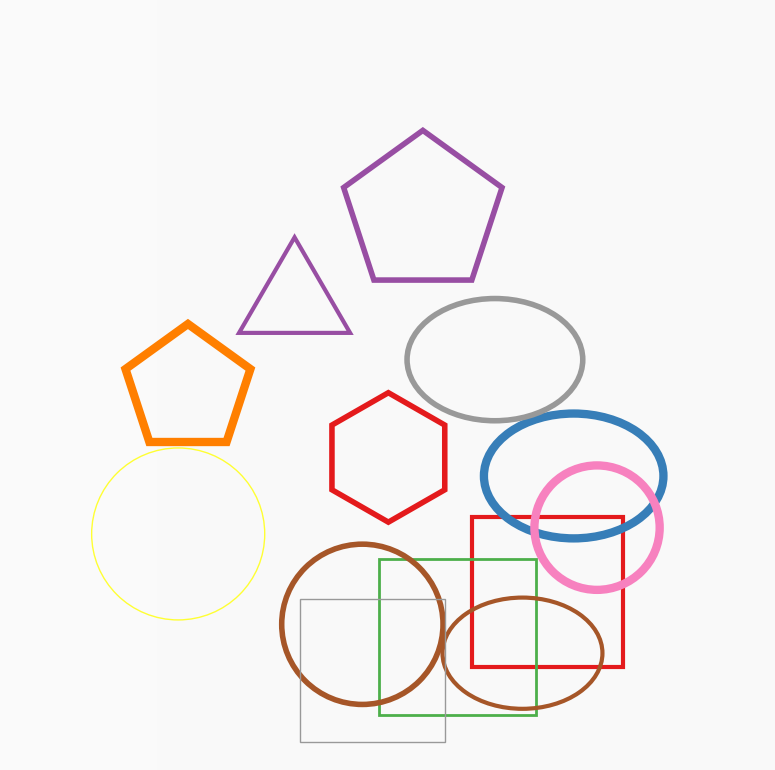[{"shape": "square", "thickness": 1.5, "radius": 0.49, "center": [0.707, 0.232]}, {"shape": "hexagon", "thickness": 2, "radius": 0.42, "center": [0.501, 0.406]}, {"shape": "oval", "thickness": 3, "radius": 0.58, "center": [0.74, 0.382]}, {"shape": "square", "thickness": 1, "radius": 0.51, "center": [0.59, 0.173]}, {"shape": "pentagon", "thickness": 2, "radius": 0.54, "center": [0.546, 0.723]}, {"shape": "triangle", "thickness": 1.5, "radius": 0.41, "center": [0.38, 0.609]}, {"shape": "pentagon", "thickness": 3, "radius": 0.42, "center": [0.243, 0.495]}, {"shape": "circle", "thickness": 0.5, "radius": 0.56, "center": [0.23, 0.307]}, {"shape": "oval", "thickness": 1.5, "radius": 0.52, "center": [0.674, 0.152]}, {"shape": "circle", "thickness": 2, "radius": 0.52, "center": [0.468, 0.189]}, {"shape": "circle", "thickness": 3, "radius": 0.4, "center": [0.77, 0.315]}, {"shape": "square", "thickness": 0.5, "radius": 0.47, "center": [0.481, 0.13]}, {"shape": "oval", "thickness": 2, "radius": 0.57, "center": [0.639, 0.533]}]